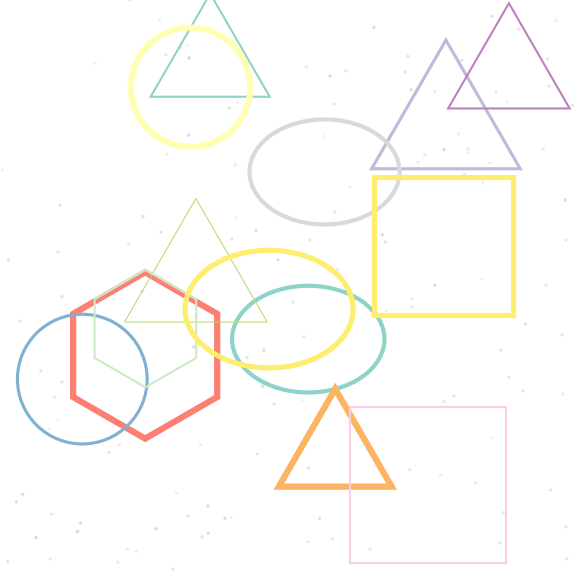[{"shape": "triangle", "thickness": 1, "radius": 0.6, "center": [0.364, 0.891]}, {"shape": "oval", "thickness": 2, "radius": 0.66, "center": [0.534, 0.412]}, {"shape": "circle", "thickness": 3, "radius": 0.52, "center": [0.33, 0.848]}, {"shape": "triangle", "thickness": 1.5, "radius": 0.74, "center": [0.772, 0.781]}, {"shape": "hexagon", "thickness": 3, "radius": 0.72, "center": [0.251, 0.384]}, {"shape": "circle", "thickness": 1.5, "radius": 0.56, "center": [0.142, 0.343]}, {"shape": "triangle", "thickness": 3, "radius": 0.56, "center": [0.58, 0.213]}, {"shape": "triangle", "thickness": 0.5, "radius": 0.71, "center": [0.339, 0.513]}, {"shape": "square", "thickness": 1, "radius": 0.68, "center": [0.742, 0.159]}, {"shape": "oval", "thickness": 2, "radius": 0.65, "center": [0.562, 0.701]}, {"shape": "triangle", "thickness": 1, "radius": 0.61, "center": [0.881, 0.872]}, {"shape": "hexagon", "thickness": 1, "radius": 0.51, "center": [0.252, 0.43]}, {"shape": "oval", "thickness": 2.5, "radius": 0.73, "center": [0.466, 0.464]}, {"shape": "square", "thickness": 2.5, "radius": 0.6, "center": [0.768, 0.574]}]